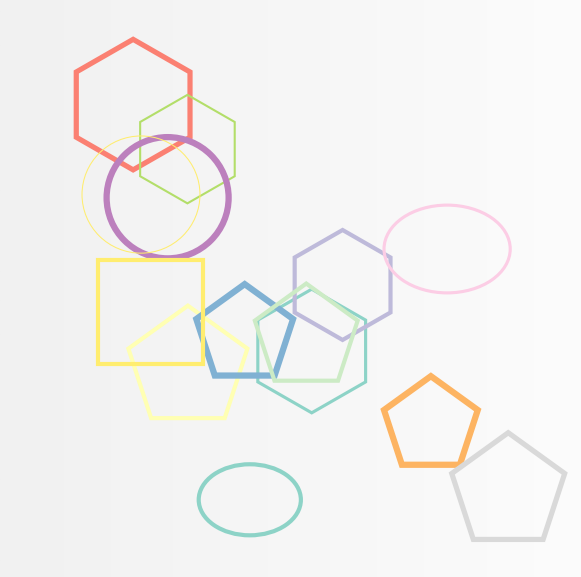[{"shape": "oval", "thickness": 2, "radius": 0.44, "center": [0.43, 0.134]}, {"shape": "hexagon", "thickness": 1.5, "radius": 0.54, "center": [0.536, 0.391]}, {"shape": "pentagon", "thickness": 2, "radius": 0.54, "center": [0.323, 0.362]}, {"shape": "hexagon", "thickness": 2, "radius": 0.48, "center": [0.589, 0.506]}, {"shape": "hexagon", "thickness": 2.5, "radius": 0.56, "center": [0.229, 0.818]}, {"shape": "pentagon", "thickness": 3, "radius": 0.44, "center": [0.421, 0.42]}, {"shape": "pentagon", "thickness": 3, "radius": 0.42, "center": [0.741, 0.263]}, {"shape": "hexagon", "thickness": 1, "radius": 0.47, "center": [0.322, 0.741]}, {"shape": "oval", "thickness": 1.5, "radius": 0.54, "center": [0.769, 0.568]}, {"shape": "pentagon", "thickness": 2.5, "radius": 0.51, "center": [0.874, 0.148]}, {"shape": "circle", "thickness": 3, "radius": 0.52, "center": [0.288, 0.657]}, {"shape": "pentagon", "thickness": 2, "radius": 0.47, "center": [0.527, 0.415]}, {"shape": "circle", "thickness": 0.5, "radius": 0.51, "center": [0.243, 0.662]}, {"shape": "square", "thickness": 2, "radius": 0.45, "center": [0.259, 0.459]}]